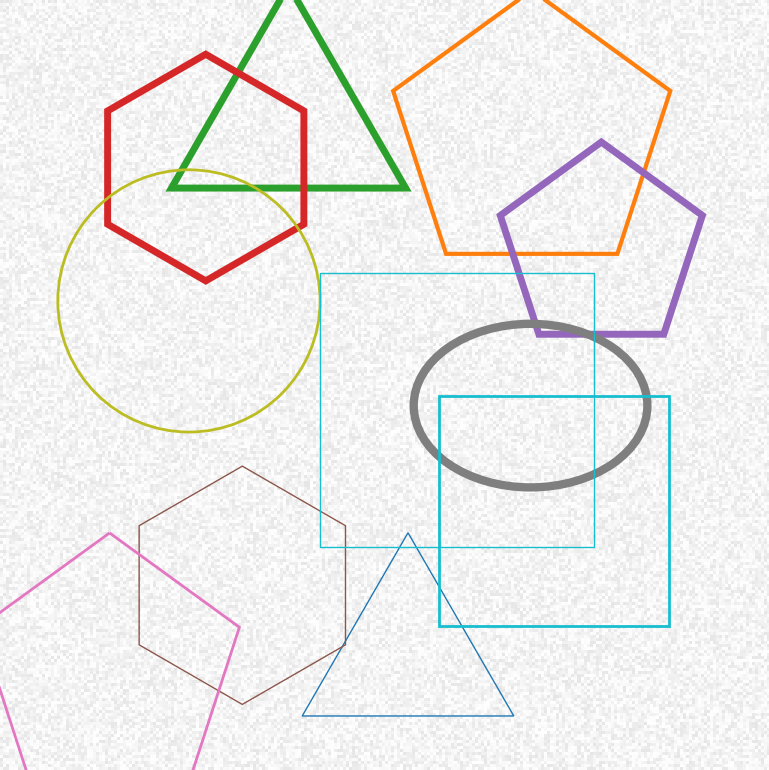[{"shape": "triangle", "thickness": 0.5, "radius": 0.79, "center": [0.53, 0.149]}, {"shape": "pentagon", "thickness": 1.5, "radius": 0.95, "center": [0.691, 0.823]}, {"shape": "triangle", "thickness": 2.5, "radius": 0.88, "center": [0.375, 0.844]}, {"shape": "hexagon", "thickness": 2.5, "radius": 0.74, "center": [0.267, 0.782]}, {"shape": "pentagon", "thickness": 2.5, "radius": 0.69, "center": [0.781, 0.678]}, {"shape": "hexagon", "thickness": 0.5, "radius": 0.77, "center": [0.315, 0.24]}, {"shape": "pentagon", "thickness": 1, "radius": 0.89, "center": [0.142, 0.131]}, {"shape": "oval", "thickness": 3, "radius": 0.76, "center": [0.689, 0.473]}, {"shape": "circle", "thickness": 1, "radius": 0.85, "center": [0.245, 0.609]}, {"shape": "square", "thickness": 0.5, "radius": 0.89, "center": [0.594, 0.468]}, {"shape": "square", "thickness": 1, "radius": 0.75, "center": [0.719, 0.336]}]